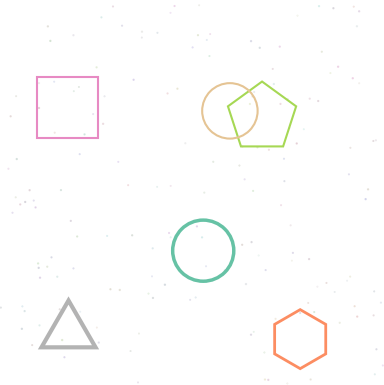[{"shape": "circle", "thickness": 2.5, "radius": 0.4, "center": [0.528, 0.349]}, {"shape": "hexagon", "thickness": 2, "radius": 0.38, "center": [0.78, 0.119]}, {"shape": "square", "thickness": 1.5, "radius": 0.4, "center": [0.175, 0.72]}, {"shape": "pentagon", "thickness": 1.5, "radius": 0.47, "center": [0.681, 0.695]}, {"shape": "circle", "thickness": 1.5, "radius": 0.36, "center": [0.597, 0.712]}, {"shape": "triangle", "thickness": 3, "radius": 0.41, "center": [0.178, 0.138]}]